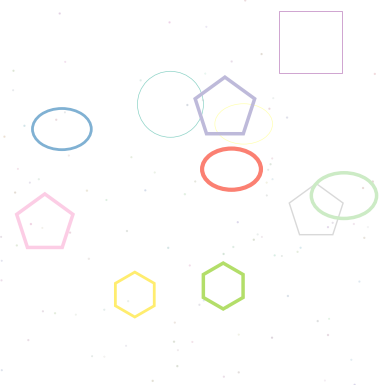[{"shape": "circle", "thickness": 0.5, "radius": 0.43, "center": [0.443, 0.729]}, {"shape": "oval", "thickness": 0.5, "radius": 0.37, "center": [0.633, 0.678]}, {"shape": "pentagon", "thickness": 2.5, "radius": 0.41, "center": [0.584, 0.718]}, {"shape": "oval", "thickness": 3, "radius": 0.38, "center": [0.601, 0.561]}, {"shape": "oval", "thickness": 2, "radius": 0.38, "center": [0.161, 0.665]}, {"shape": "hexagon", "thickness": 2.5, "radius": 0.3, "center": [0.58, 0.257]}, {"shape": "pentagon", "thickness": 2.5, "radius": 0.38, "center": [0.116, 0.419]}, {"shape": "pentagon", "thickness": 1, "radius": 0.37, "center": [0.821, 0.45]}, {"shape": "square", "thickness": 0.5, "radius": 0.41, "center": [0.807, 0.891]}, {"shape": "oval", "thickness": 2.5, "radius": 0.42, "center": [0.893, 0.492]}, {"shape": "hexagon", "thickness": 2, "radius": 0.29, "center": [0.35, 0.235]}]